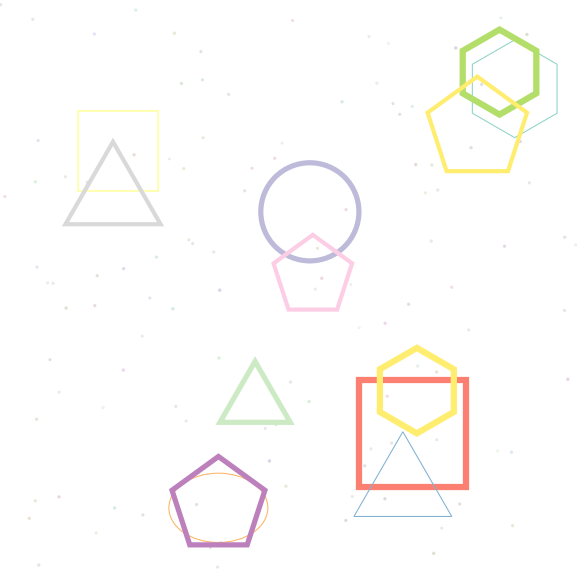[{"shape": "hexagon", "thickness": 0.5, "radius": 0.42, "center": [0.891, 0.845]}, {"shape": "square", "thickness": 1, "radius": 0.35, "center": [0.205, 0.738]}, {"shape": "circle", "thickness": 2.5, "radius": 0.42, "center": [0.537, 0.632]}, {"shape": "square", "thickness": 3, "radius": 0.47, "center": [0.714, 0.249]}, {"shape": "triangle", "thickness": 0.5, "radius": 0.49, "center": [0.698, 0.154]}, {"shape": "oval", "thickness": 0.5, "radius": 0.43, "center": [0.378, 0.12]}, {"shape": "hexagon", "thickness": 3, "radius": 0.37, "center": [0.865, 0.874]}, {"shape": "pentagon", "thickness": 2, "radius": 0.36, "center": [0.542, 0.521]}, {"shape": "triangle", "thickness": 2, "radius": 0.48, "center": [0.196, 0.658]}, {"shape": "pentagon", "thickness": 2.5, "radius": 0.42, "center": [0.378, 0.124]}, {"shape": "triangle", "thickness": 2.5, "radius": 0.35, "center": [0.442, 0.303]}, {"shape": "pentagon", "thickness": 2, "radius": 0.45, "center": [0.827, 0.776]}, {"shape": "hexagon", "thickness": 3, "radius": 0.37, "center": [0.722, 0.323]}]